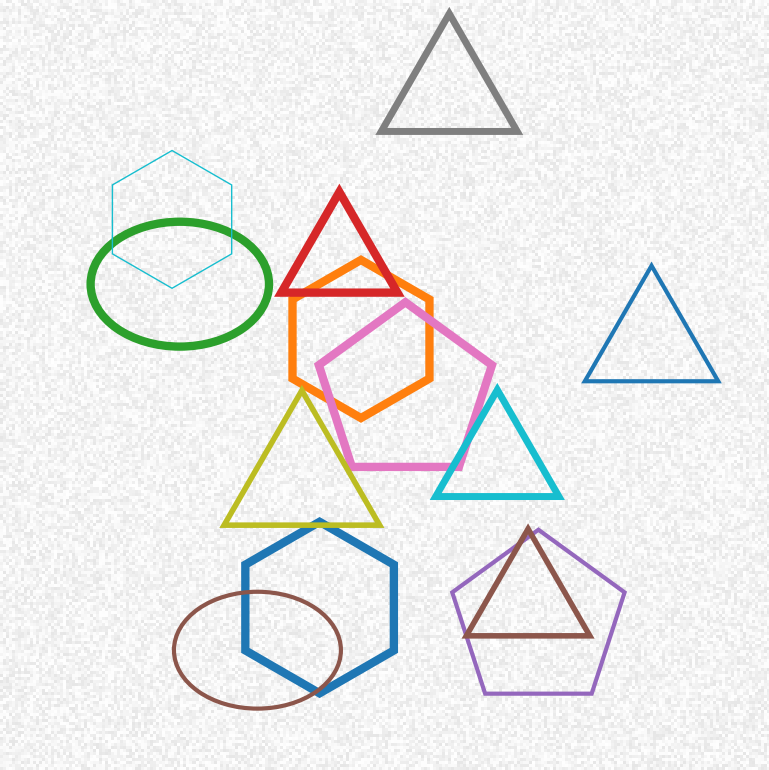[{"shape": "hexagon", "thickness": 3, "radius": 0.56, "center": [0.415, 0.211]}, {"shape": "triangle", "thickness": 1.5, "radius": 0.5, "center": [0.846, 0.555]}, {"shape": "hexagon", "thickness": 3, "radius": 0.51, "center": [0.469, 0.56]}, {"shape": "oval", "thickness": 3, "radius": 0.58, "center": [0.234, 0.631]}, {"shape": "triangle", "thickness": 3, "radius": 0.44, "center": [0.441, 0.664]}, {"shape": "pentagon", "thickness": 1.5, "radius": 0.59, "center": [0.699, 0.194]}, {"shape": "oval", "thickness": 1.5, "radius": 0.54, "center": [0.334, 0.156]}, {"shape": "triangle", "thickness": 2, "radius": 0.46, "center": [0.686, 0.221]}, {"shape": "pentagon", "thickness": 3, "radius": 0.59, "center": [0.526, 0.489]}, {"shape": "triangle", "thickness": 2.5, "radius": 0.51, "center": [0.583, 0.88]}, {"shape": "triangle", "thickness": 2, "radius": 0.58, "center": [0.392, 0.376]}, {"shape": "triangle", "thickness": 2.5, "radius": 0.46, "center": [0.646, 0.401]}, {"shape": "hexagon", "thickness": 0.5, "radius": 0.45, "center": [0.223, 0.715]}]